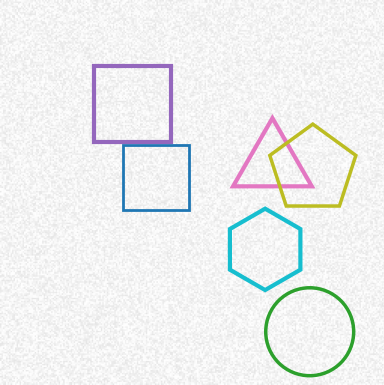[{"shape": "square", "thickness": 2, "radius": 0.42, "center": [0.405, 0.54]}, {"shape": "circle", "thickness": 2.5, "radius": 0.57, "center": [0.804, 0.138]}, {"shape": "square", "thickness": 3, "radius": 0.5, "center": [0.344, 0.73]}, {"shape": "triangle", "thickness": 3, "radius": 0.59, "center": [0.708, 0.575]}, {"shape": "pentagon", "thickness": 2.5, "radius": 0.59, "center": [0.813, 0.56]}, {"shape": "hexagon", "thickness": 3, "radius": 0.53, "center": [0.689, 0.352]}]